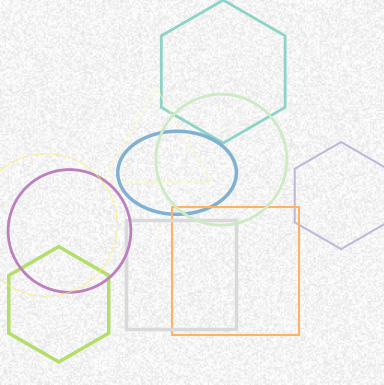[{"shape": "hexagon", "thickness": 2, "radius": 0.93, "center": [0.58, 0.814]}, {"shape": "triangle", "thickness": 0.5, "radius": 0.82, "center": [0.406, 0.609]}, {"shape": "hexagon", "thickness": 1.5, "radius": 0.7, "center": [0.886, 0.492]}, {"shape": "oval", "thickness": 2.5, "radius": 0.77, "center": [0.46, 0.551]}, {"shape": "square", "thickness": 1.5, "radius": 0.83, "center": [0.611, 0.296]}, {"shape": "hexagon", "thickness": 2.5, "radius": 0.75, "center": [0.153, 0.21]}, {"shape": "square", "thickness": 2.5, "radius": 0.71, "center": [0.47, 0.286]}, {"shape": "circle", "thickness": 2, "radius": 0.8, "center": [0.18, 0.4]}, {"shape": "circle", "thickness": 2, "radius": 0.85, "center": [0.575, 0.585]}, {"shape": "circle", "thickness": 0.5, "radius": 0.92, "center": [0.12, 0.416]}]